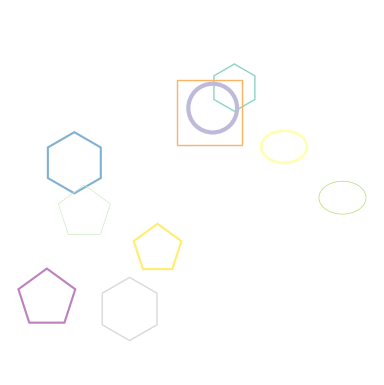[{"shape": "hexagon", "thickness": 1, "radius": 0.31, "center": [0.609, 0.772]}, {"shape": "oval", "thickness": 2, "radius": 0.3, "center": [0.738, 0.619]}, {"shape": "circle", "thickness": 3, "radius": 0.32, "center": [0.553, 0.719]}, {"shape": "hexagon", "thickness": 1.5, "radius": 0.4, "center": [0.193, 0.577]}, {"shape": "square", "thickness": 1, "radius": 0.42, "center": [0.545, 0.708]}, {"shape": "oval", "thickness": 0.5, "radius": 0.31, "center": [0.89, 0.487]}, {"shape": "hexagon", "thickness": 1, "radius": 0.41, "center": [0.337, 0.197]}, {"shape": "pentagon", "thickness": 1.5, "radius": 0.39, "center": [0.122, 0.225]}, {"shape": "pentagon", "thickness": 0.5, "radius": 0.36, "center": [0.219, 0.449]}, {"shape": "pentagon", "thickness": 1.5, "radius": 0.33, "center": [0.409, 0.354]}]